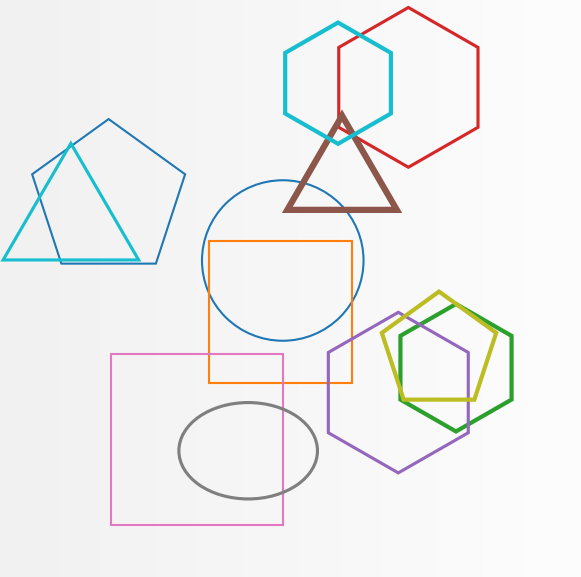[{"shape": "pentagon", "thickness": 1, "radius": 0.69, "center": [0.187, 0.655]}, {"shape": "circle", "thickness": 1, "radius": 0.69, "center": [0.486, 0.548]}, {"shape": "square", "thickness": 1, "radius": 0.62, "center": [0.483, 0.46]}, {"shape": "hexagon", "thickness": 2, "radius": 0.55, "center": [0.785, 0.362]}, {"shape": "hexagon", "thickness": 1.5, "radius": 0.69, "center": [0.703, 0.848]}, {"shape": "hexagon", "thickness": 1.5, "radius": 0.7, "center": [0.685, 0.319]}, {"shape": "triangle", "thickness": 3, "radius": 0.54, "center": [0.588, 0.69]}, {"shape": "square", "thickness": 1, "radius": 0.74, "center": [0.338, 0.238]}, {"shape": "oval", "thickness": 1.5, "radius": 0.6, "center": [0.427, 0.219]}, {"shape": "pentagon", "thickness": 2, "radius": 0.52, "center": [0.755, 0.391]}, {"shape": "hexagon", "thickness": 2, "radius": 0.52, "center": [0.582, 0.855]}, {"shape": "triangle", "thickness": 1.5, "radius": 0.67, "center": [0.122, 0.616]}]